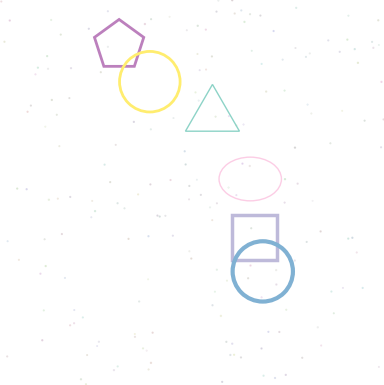[{"shape": "triangle", "thickness": 1, "radius": 0.4, "center": [0.552, 0.7]}, {"shape": "square", "thickness": 2.5, "radius": 0.29, "center": [0.662, 0.383]}, {"shape": "circle", "thickness": 3, "radius": 0.39, "center": [0.683, 0.295]}, {"shape": "oval", "thickness": 1, "radius": 0.41, "center": [0.65, 0.535]}, {"shape": "pentagon", "thickness": 2, "radius": 0.34, "center": [0.309, 0.882]}, {"shape": "circle", "thickness": 2, "radius": 0.39, "center": [0.389, 0.788]}]